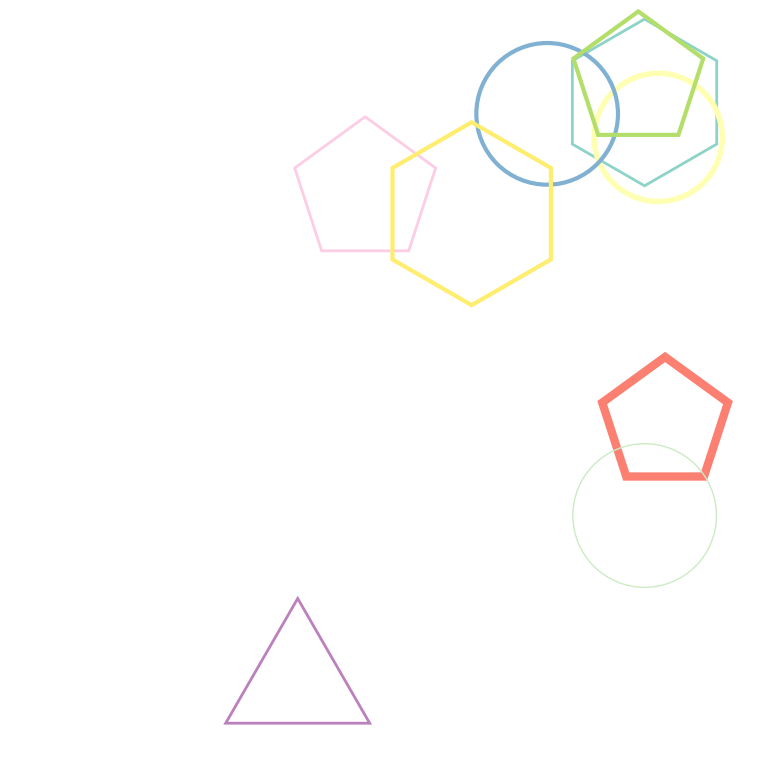[{"shape": "hexagon", "thickness": 1, "radius": 0.54, "center": [0.837, 0.867]}, {"shape": "circle", "thickness": 2, "radius": 0.42, "center": [0.855, 0.822]}, {"shape": "pentagon", "thickness": 3, "radius": 0.43, "center": [0.864, 0.451]}, {"shape": "circle", "thickness": 1.5, "radius": 0.46, "center": [0.711, 0.852]}, {"shape": "pentagon", "thickness": 1.5, "radius": 0.44, "center": [0.829, 0.897]}, {"shape": "pentagon", "thickness": 1, "radius": 0.48, "center": [0.474, 0.752]}, {"shape": "triangle", "thickness": 1, "radius": 0.54, "center": [0.387, 0.115]}, {"shape": "circle", "thickness": 0.5, "radius": 0.47, "center": [0.837, 0.33]}, {"shape": "hexagon", "thickness": 1.5, "radius": 0.59, "center": [0.613, 0.722]}]